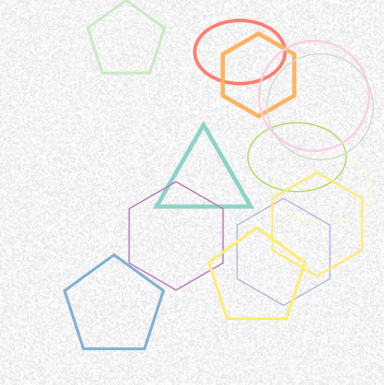[{"shape": "triangle", "thickness": 3, "radius": 0.71, "center": [0.529, 0.534]}, {"shape": "oval", "thickness": 0.5, "radius": 0.64, "center": [0.838, 0.51]}, {"shape": "hexagon", "thickness": 1, "radius": 0.7, "center": [0.736, 0.346]}, {"shape": "oval", "thickness": 2.5, "radius": 0.59, "center": [0.623, 0.865]}, {"shape": "pentagon", "thickness": 2, "radius": 0.67, "center": [0.296, 0.203]}, {"shape": "hexagon", "thickness": 3, "radius": 0.54, "center": [0.672, 0.805]}, {"shape": "oval", "thickness": 1, "radius": 0.64, "center": [0.772, 0.592]}, {"shape": "circle", "thickness": 1.5, "radius": 0.71, "center": [0.816, 0.751]}, {"shape": "circle", "thickness": 1, "radius": 0.69, "center": [0.831, 0.723]}, {"shape": "hexagon", "thickness": 1, "radius": 0.7, "center": [0.457, 0.387]}, {"shape": "pentagon", "thickness": 2, "radius": 0.52, "center": [0.327, 0.895]}, {"shape": "pentagon", "thickness": 2, "radius": 0.65, "center": [0.667, 0.278]}, {"shape": "hexagon", "thickness": 1.5, "radius": 0.67, "center": [0.824, 0.417]}]